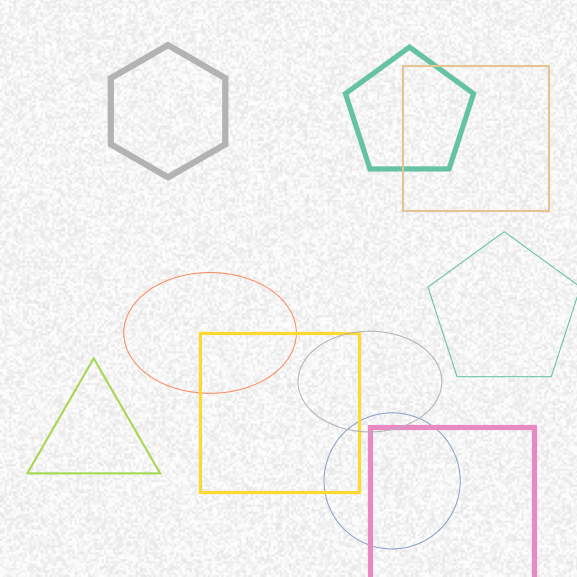[{"shape": "pentagon", "thickness": 2.5, "radius": 0.58, "center": [0.709, 0.801]}, {"shape": "pentagon", "thickness": 0.5, "radius": 0.69, "center": [0.873, 0.459]}, {"shape": "oval", "thickness": 0.5, "radius": 0.75, "center": [0.364, 0.423]}, {"shape": "circle", "thickness": 0.5, "radius": 0.59, "center": [0.679, 0.166]}, {"shape": "square", "thickness": 2.5, "radius": 0.71, "center": [0.783, 0.117]}, {"shape": "triangle", "thickness": 1, "radius": 0.66, "center": [0.162, 0.246]}, {"shape": "square", "thickness": 1.5, "radius": 0.69, "center": [0.484, 0.284]}, {"shape": "square", "thickness": 1, "radius": 0.63, "center": [0.824, 0.759]}, {"shape": "oval", "thickness": 0.5, "radius": 0.62, "center": [0.641, 0.338]}, {"shape": "hexagon", "thickness": 3, "radius": 0.57, "center": [0.291, 0.807]}]